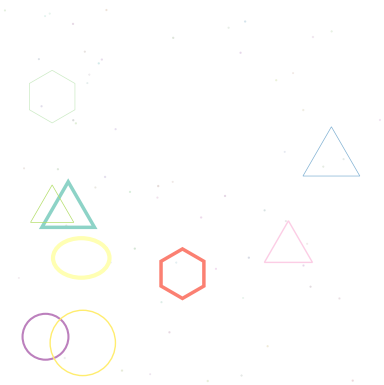[{"shape": "triangle", "thickness": 2.5, "radius": 0.39, "center": [0.177, 0.449]}, {"shape": "oval", "thickness": 3, "radius": 0.37, "center": [0.211, 0.33]}, {"shape": "hexagon", "thickness": 2.5, "radius": 0.32, "center": [0.474, 0.289]}, {"shape": "triangle", "thickness": 0.5, "radius": 0.43, "center": [0.861, 0.585]}, {"shape": "triangle", "thickness": 0.5, "radius": 0.32, "center": [0.135, 0.455]}, {"shape": "triangle", "thickness": 1, "radius": 0.36, "center": [0.749, 0.354]}, {"shape": "circle", "thickness": 1.5, "radius": 0.3, "center": [0.118, 0.125]}, {"shape": "hexagon", "thickness": 0.5, "radius": 0.34, "center": [0.135, 0.749]}, {"shape": "circle", "thickness": 1, "radius": 0.42, "center": [0.215, 0.109]}]